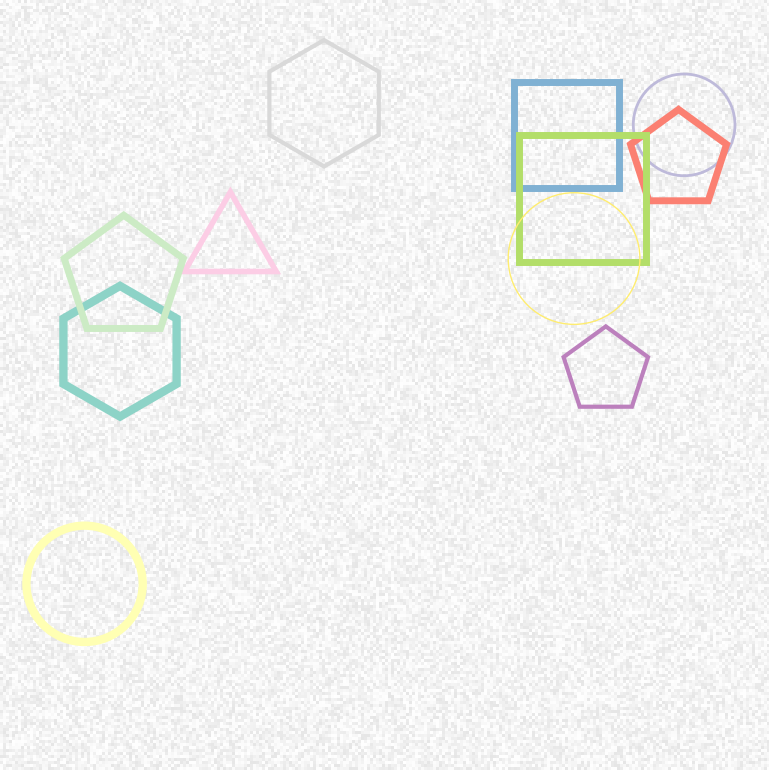[{"shape": "hexagon", "thickness": 3, "radius": 0.42, "center": [0.156, 0.544]}, {"shape": "circle", "thickness": 3, "radius": 0.38, "center": [0.11, 0.242]}, {"shape": "circle", "thickness": 1, "radius": 0.33, "center": [0.888, 0.838]}, {"shape": "pentagon", "thickness": 2.5, "radius": 0.33, "center": [0.881, 0.792]}, {"shape": "square", "thickness": 2.5, "radius": 0.34, "center": [0.736, 0.825]}, {"shape": "square", "thickness": 2.5, "radius": 0.41, "center": [0.757, 0.742]}, {"shape": "triangle", "thickness": 2, "radius": 0.34, "center": [0.299, 0.682]}, {"shape": "hexagon", "thickness": 1.5, "radius": 0.41, "center": [0.421, 0.866]}, {"shape": "pentagon", "thickness": 1.5, "radius": 0.29, "center": [0.787, 0.518]}, {"shape": "pentagon", "thickness": 2.5, "radius": 0.41, "center": [0.161, 0.639]}, {"shape": "circle", "thickness": 0.5, "radius": 0.43, "center": [0.746, 0.664]}]